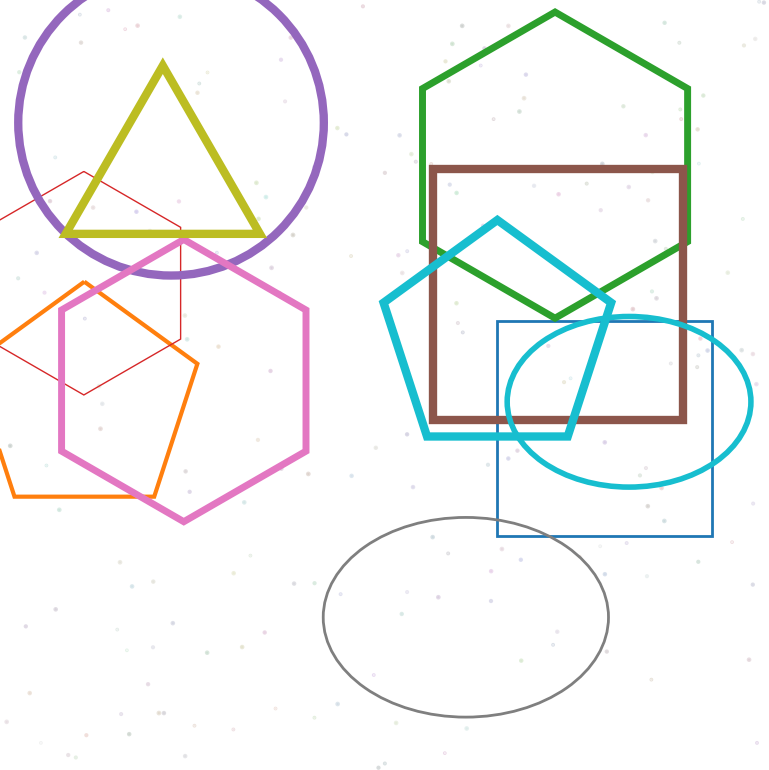[{"shape": "square", "thickness": 1, "radius": 0.7, "center": [0.785, 0.443]}, {"shape": "pentagon", "thickness": 1.5, "radius": 0.77, "center": [0.11, 0.48]}, {"shape": "hexagon", "thickness": 2.5, "radius": 0.99, "center": [0.721, 0.786]}, {"shape": "hexagon", "thickness": 0.5, "radius": 0.73, "center": [0.109, 0.632]}, {"shape": "circle", "thickness": 3, "radius": 0.99, "center": [0.222, 0.841]}, {"shape": "square", "thickness": 3, "radius": 0.81, "center": [0.725, 0.618]}, {"shape": "hexagon", "thickness": 2.5, "radius": 0.92, "center": [0.239, 0.506]}, {"shape": "oval", "thickness": 1, "radius": 0.93, "center": [0.605, 0.198]}, {"shape": "triangle", "thickness": 3, "radius": 0.73, "center": [0.211, 0.769]}, {"shape": "oval", "thickness": 2, "radius": 0.79, "center": [0.817, 0.478]}, {"shape": "pentagon", "thickness": 3, "radius": 0.78, "center": [0.646, 0.559]}]